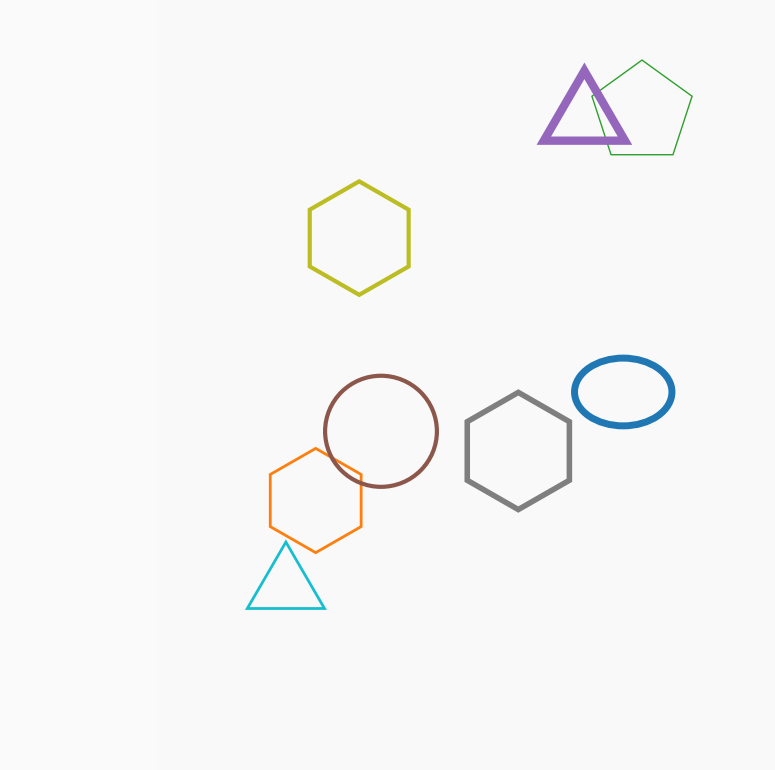[{"shape": "oval", "thickness": 2.5, "radius": 0.31, "center": [0.804, 0.491]}, {"shape": "hexagon", "thickness": 1, "radius": 0.34, "center": [0.407, 0.35]}, {"shape": "pentagon", "thickness": 0.5, "radius": 0.34, "center": [0.828, 0.854]}, {"shape": "triangle", "thickness": 3, "radius": 0.3, "center": [0.754, 0.848]}, {"shape": "circle", "thickness": 1.5, "radius": 0.36, "center": [0.492, 0.44]}, {"shape": "hexagon", "thickness": 2, "radius": 0.38, "center": [0.669, 0.414]}, {"shape": "hexagon", "thickness": 1.5, "radius": 0.37, "center": [0.463, 0.691]}, {"shape": "triangle", "thickness": 1, "radius": 0.29, "center": [0.369, 0.239]}]